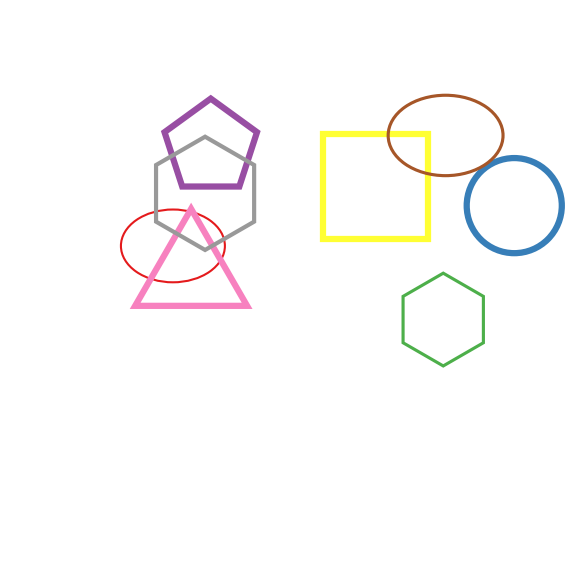[{"shape": "oval", "thickness": 1, "radius": 0.45, "center": [0.299, 0.573]}, {"shape": "circle", "thickness": 3, "radius": 0.41, "center": [0.89, 0.643]}, {"shape": "hexagon", "thickness": 1.5, "radius": 0.4, "center": [0.768, 0.446]}, {"shape": "pentagon", "thickness": 3, "radius": 0.42, "center": [0.365, 0.744]}, {"shape": "square", "thickness": 3, "radius": 0.45, "center": [0.65, 0.676]}, {"shape": "oval", "thickness": 1.5, "radius": 0.5, "center": [0.772, 0.765]}, {"shape": "triangle", "thickness": 3, "radius": 0.56, "center": [0.331, 0.525]}, {"shape": "hexagon", "thickness": 2, "radius": 0.49, "center": [0.355, 0.664]}]